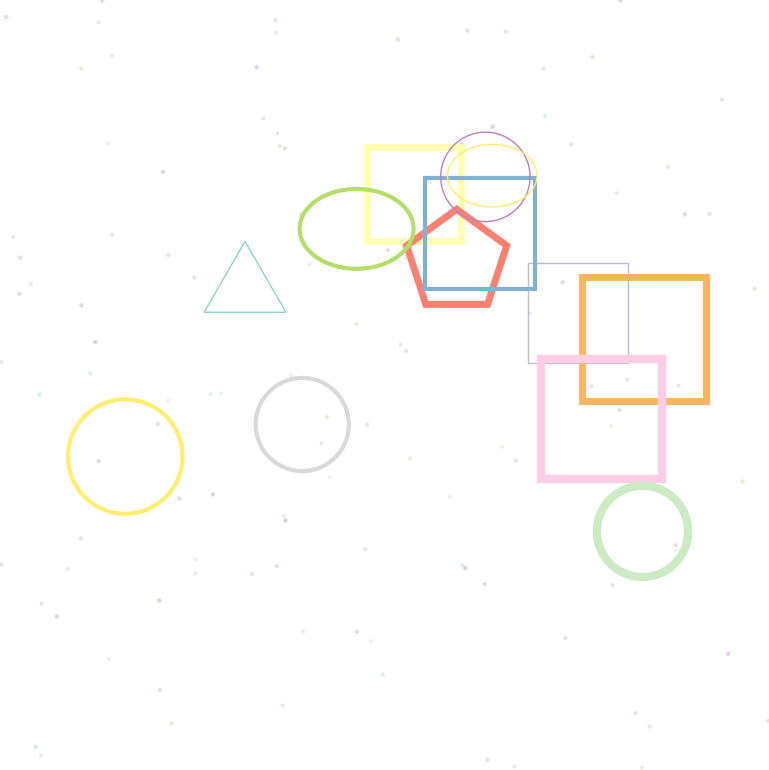[{"shape": "triangle", "thickness": 0.5, "radius": 0.31, "center": [0.318, 0.625]}, {"shape": "square", "thickness": 2.5, "radius": 0.31, "center": [0.538, 0.748]}, {"shape": "square", "thickness": 0.5, "radius": 0.33, "center": [0.751, 0.593]}, {"shape": "pentagon", "thickness": 2.5, "radius": 0.34, "center": [0.593, 0.66]}, {"shape": "square", "thickness": 1.5, "radius": 0.36, "center": [0.624, 0.696]}, {"shape": "square", "thickness": 2.5, "radius": 0.4, "center": [0.836, 0.559]}, {"shape": "oval", "thickness": 1.5, "radius": 0.37, "center": [0.463, 0.703]}, {"shape": "square", "thickness": 3, "radius": 0.39, "center": [0.781, 0.456]}, {"shape": "circle", "thickness": 1.5, "radius": 0.3, "center": [0.392, 0.449]}, {"shape": "circle", "thickness": 0.5, "radius": 0.29, "center": [0.63, 0.77]}, {"shape": "circle", "thickness": 3, "radius": 0.3, "center": [0.834, 0.31]}, {"shape": "circle", "thickness": 1.5, "radius": 0.37, "center": [0.163, 0.407]}, {"shape": "oval", "thickness": 0.5, "radius": 0.29, "center": [0.639, 0.772]}]